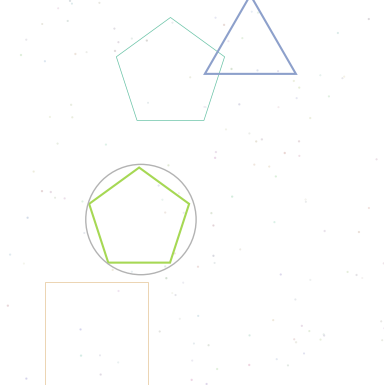[{"shape": "pentagon", "thickness": 0.5, "radius": 0.74, "center": [0.443, 0.807]}, {"shape": "triangle", "thickness": 1.5, "radius": 0.68, "center": [0.65, 0.876]}, {"shape": "pentagon", "thickness": 1.5, "radius": 0.68, "center": [0.361, 0.428]}, {"shape": "square", "thickness": 0.5, "radius": 0.67, "center": [0.25, 0.134]}, {"shape": "circle", "thickness": 1, "radius": 0.72, "center": [0.366, 0.43]}]